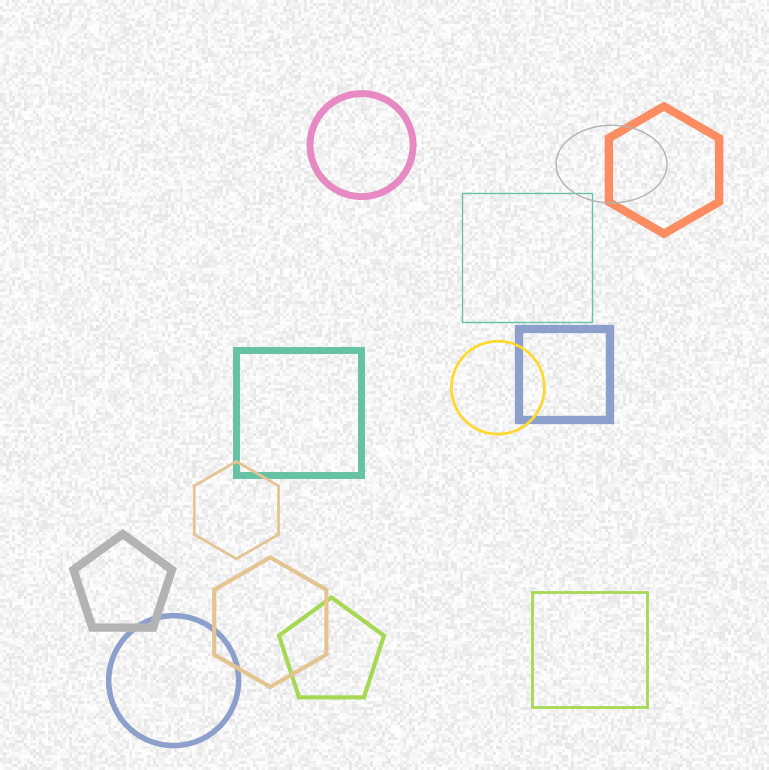[{"shape": "square", "thickness": 2.5, "radius": 0.4, "center": [0.387, 0.464]}, {"shape": "square", "thickness": 0.5, "radius": 0.42, "center": [0.685, 0.666]}, {"shape": "hexagon", "thickness": 3, "radius": 0.41, "center": [0.862, 0.779]}, {"shape": "circle", "thickness": 2, "radius": 0.42, "center": [0.226, 0.116]}, {"shape": "square", "thickness": 3, "radius": 0.3, "center": [0.733, 0.513]}, {"shape": "circle", "thickness": 2.5, "radius": 0.33, "center": [0.47, 0.812]}, {"shape": "pentagon", "thickness": 1.5, "radius": 0.36, "center": [0.43, 0.152]}, {"shape": "square", "thickness": 1, "radius": 0.37, "center": [0.766, 0.156]}, {"shape": "circle", "thickness": 1, "radius": 0.3, "center": [0.647, 0.497]}, {"shape": "hexagon", "thickness": 1, "radius": 0.32, "center": [0.307, 0.337]}, {"shape": "hexagon", "thickness": 1.5, "radius": 0.42, "center": [0.351, 0.192]}, {"shape": "pentagon", "thickness": 3, "radius": 0.34, "center": [0.159, 0.239]}, {"shape": "oval", "thickness": 0.5, "radius": 0.36, "center": [0.794, 0.787]}]